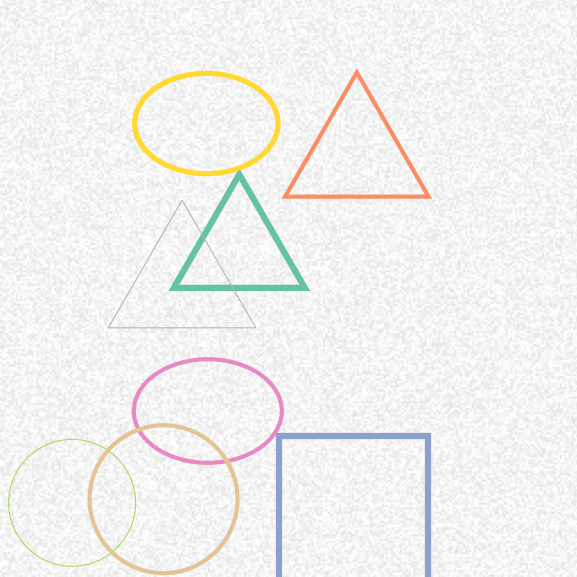[{"shape": "triangle", "thickness": 3, "radius": 0.66, "center": [0.414, 0.566]}, {"shape": "triangle", "thickness": 2, "radius": 0.72, "center": [0.618, 0.73]}, {"shape": "square", "thickness": 3, "radius": 0.64, "center": [0.612, 0.115]}, {"shape": "oval", "thickness": 2, "radius": 0.64, "center": [0.36, 0.287]}, {"shape": "circle", "thickness": 0.5, "radius": 0.55, "center": [0.125, 0.128]}, {"shape": "oval", "thickness": 2.5, "radius": 0.62, "center": [0.357, 0.785]}, {"shape": "circle", "thickness": 2, "radius": 0.64, "center": [0.283, 0.135]}, {"shape": "triangle", "thickness": 0.5, "radius": 0.74, "center": [0.315, 0.505]}]